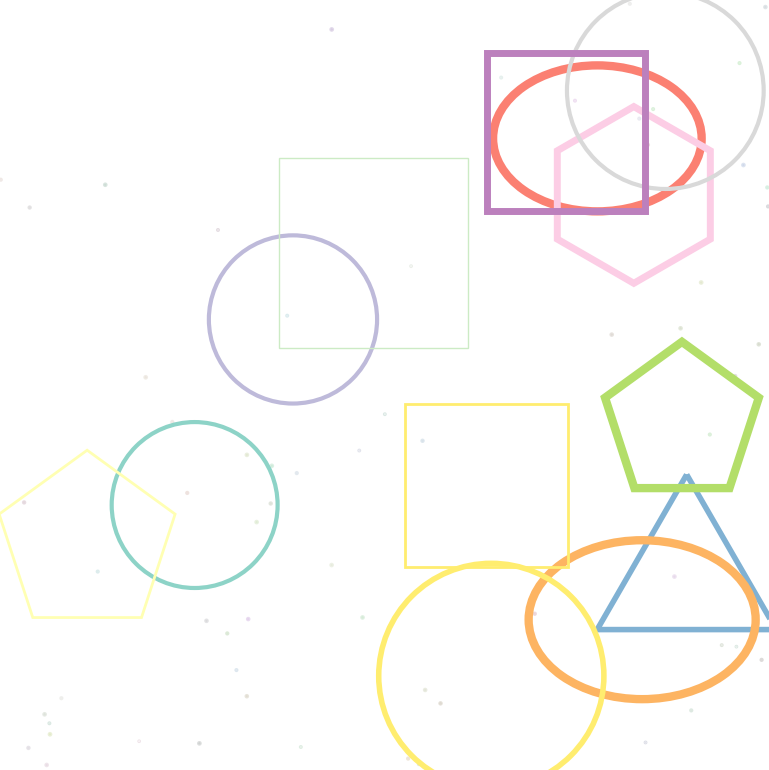[{"shape": "circle", "thickness": 1.5, "radius": 0.54, "center": [0.253, 0.344]}, {"shape": "pentagon", "thickness": 1, "radius": 0.6, "center": [0.113, 0.295]}, {"shape": "circle", "thickness": 1.5, "radius": 0.55, "center": [0.38, 0.585]}, {"shape": "oval", "thickness": 3, "radius": 0.68, "center": [0.776, 0.82]}, {"shape": "triangle", "thickness": 2, "radius": 0.67, "center": [0.892, 0.249]}, {"shape": "oval", "thickness": 3, "radius": 0.74, "center": [0.834, 0.195]}, {"shape": "pentagon", "thickness": 3, "radius": 0.53, "center": [0.886, 0.451]}, {"shape": "hexagon", "thickness": 2.5, "radius": 0.57, "center": [0.823, 0.747]}, {"shape": "circle", "thickness": 1.5, "radius": 0.64, "center": [0.864, 0.882]}, {"shape": "square", "thickness": 2.5, "radius": 0.51, "center": [0.735, 0.828]}, {"shape": "square", "thickness": 0.5, "radius": 0.62, "center": [0.485, 0.671]}, {"shape": "circle", "thickness": 2, "radius": 0.73, "center": [0.638, 0.122]}, {"shape": "square", "thickness": 1, "radius": 0.53, "center": [0.632, 0.37]}]